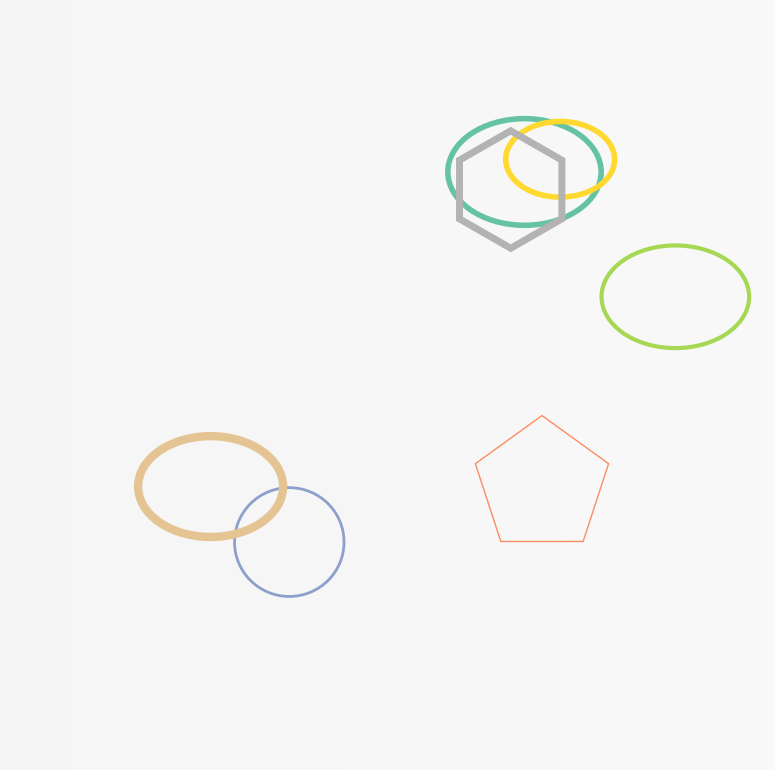[{"shape": "oval", "thickness": 2, "radius": 0.49, "center": [0.677, 0.777]}, {"shape": "pentagon", "thickness": 0.5, "radius": 0.45, "center": [0.699, 0.37]}, {"shape": "circle", "thickness": 1, "radius": 0.35, "center": [0.373, 0.296]}, {"shape": "oval", "thickness": 1.5, "radius": 0.48, "center": [0.871, 0.615]}, {"shape": "oval", "thickness": 2, "radius": 0.35, "center": [0.723, 0.793]}, {"shape": "oval", "thickness": 3, "radius": 0.47, "center": [0.272, 0.368]}, {"shape": "hexagon", "thickness": 2.5, "radius": 0.38, "center": [0.659, 0.754]}]